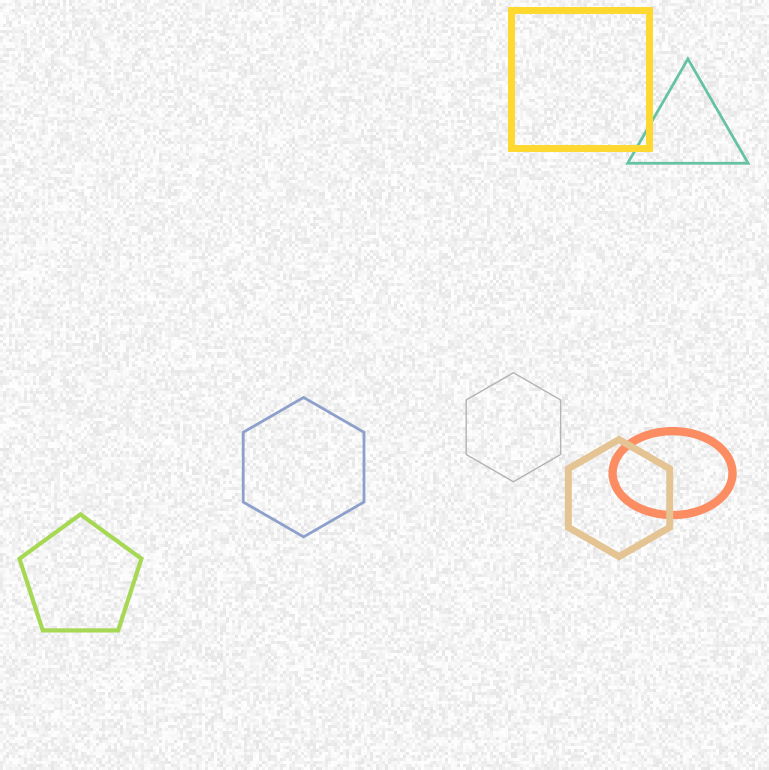[{"shape": "triangle", "thickness": 1, "radius": 0.45, "center": [0.893, 0.833]}, {"shape": "oval", "thickness": 3, "radius": 0.39, "center": [0.873, 0.386]}, {"shape": "hexagon", "thickness": 1, "radius": 0.45, "center": [0.394, 0.393]}, {"shape": "pentagon", "thickness": 1.5, "radius": 0.42, "center": [0.104, 0.249]}, {"shape": "square", "thickness": 2.5, "radius": 0.45, "center": [0.753, 0.897]}, {"shape": "hexagon", "thickness": 2.5, "radius": 0.38, "center": [0.804, 0.353]}, {"shape": "hexagon", "thickness": 0.5, "radius": 0.35, "center": [0.667, 0.445]}]